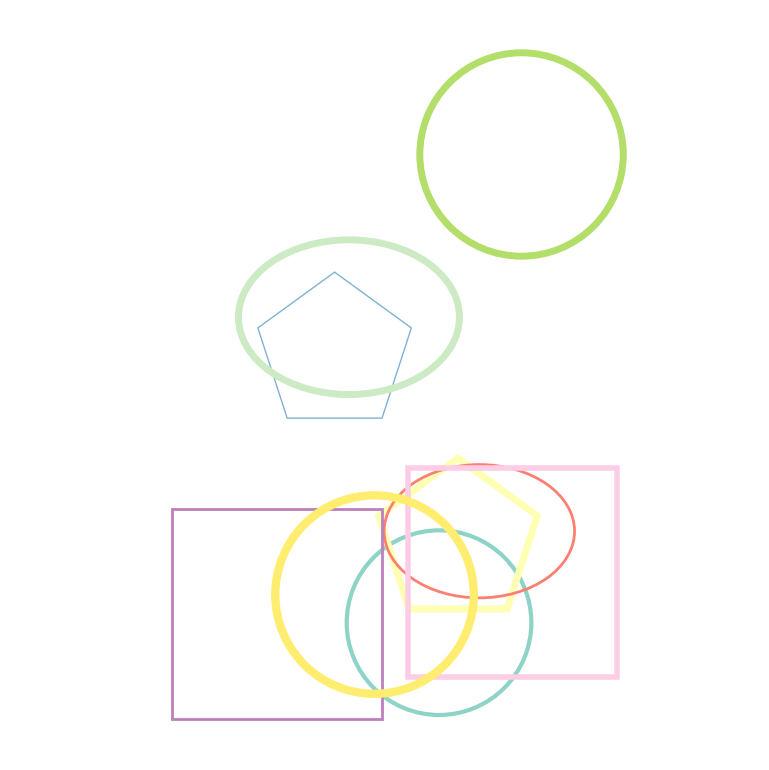[{"shape": "circle", "thickness": 1.5, "radius": 0.6, "center": [0.57, 0.191]}, {"shape": "pentagon", "thickness": 2.5, "radius": 0.54, "center": [0.595, 0.297]}, {"shape": "oval", "thickness": 1, "radius": 0.62, "center": [0.623, 0.31]}, {"shape": "pentagon", "thickness": 0.5, "radius": 0.52, "center": [0.435, 0.542]}, {"shape": "circle", "thickness": 2.5, "radius": 0.66, "center": [0.677, 0.799]}, {"shape": "square", "thickness": 2, "radius": 0.68, "center": [0.666, 0.256]}, {"shape": "square", "thickness": 1, "radius": 0.68, "center": [0.36, 0.202]}, {"shape": "oval", "thickness": 2.5, "radius": 0.72, "center": [0.453, 0.588]}, {"shape": "circle", "thickness": 3, "radius": 0.64, "center": [0.486, 0.228]}]